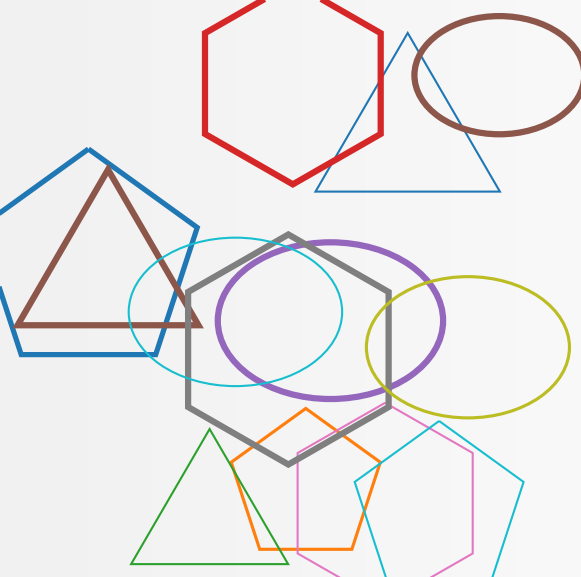[{"shape": "pentagon", "thickness": 2.5, "radius": 0.98, "center": [0.152, 0.544]}, {"shape": "triangle", "thickness": 1, "radius": 0.92, "center": [0.701, 0.759]}, {"shape": "pentagon", "thickness": 1.5, "radius": 0.67, "center": [0.526, 0.157]}, {"shape": "triangle", "thickness": 1, "radius": 0.78, "center": [0.361, 0.1]}, {"shape": "hexagon", "thickness": 3, "radius": 0.87, "center": [0.504, 0.854]}, {"shape": "oval", "thickness": 3, "radius": 0.97, "center": [0.569, 0.444]}, {"shape": "oval", "thickness": 3, "radius": 0.73, "center": [0.859, 0.869]}, {"shape": "triangle", "thickness": 3, "radius": 0.9, "center": [0.186, 0.526]}, {"shape": "hexagon", "thickness": 1, "radius": 0.87, "center": [0.663, 0.128]}, {"shape": "hexagon", "thickness": 3, "radius": 1.0, "center": [0.496, 0.394]}, {"shape": "oval", "thickness": 1.5, "radius": 0.87, "center": [0.805, 0.398]}, {"shape": "oval", "thickness": 1, "radius": 0.92, "center": [0.405, 0.459]}, {"shape": "pentagon", "thickness": 1, "radius": 0.76, "center": [0.755, 0.117]}]